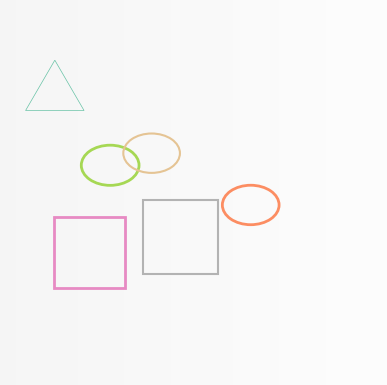[{"shape": "triangle", "thickness": 0.5, "radius": 0.44, "center": [0.141, 0.757]}, {"shape": "oval", "thickness": 2, "radius": 0.37, "center": [0.647, 0.468]}, {"shape": "square", "thickness": 2, "radius": 0.46, "center": [0.231, 0.344]}, {"shape": "oval", "thickness": 2, "radius": 0.37, "center": [0.284, 0.571]}, {"shape": "oval", "thickness": 1.5, "radius": 0.37, "center": [0.391, 0.602]}, {"shape": "square", "thickness": 1.5, "radius": 0.48, "center": [0.465, 0.385]}]